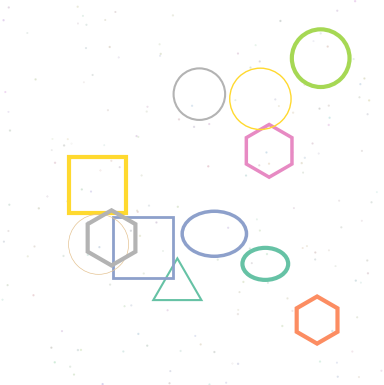[{"shape": "oval", "thickness": 3, "radius": 0.3, "center": [0.689, 0.315]}, {"shape": "triangle", "thickness": 1.5, "radius": 0.36, "center": [0.461, 0.257]}, {"shape": "hexagon", "thickness": 3, "radius": 0.31, "center": [0.824, 0.169]}, {"shape": "oval", "thickness": 2.5, "radius": 0.42, "center": [0.557, 0.393]}, {"shape": "square", "thickness": 2, "radius": 0.39, "center": [0.371, 0.357]}, {"shape": "hexagon", "thickness": 2.5, "radius": 0.34, "center": [0.699, 0.608]}, {"shape": "circle", "thickness": 3, "radius": 0.37, "center": [0.833, 0.849]}, {"shape": "circle", "thickness": 1, "radius": 0.4, "center": [0.676, 0.743]}, {"shape": "square", "thickness": 3, "radius": 0.37, "center": [0.254, 0.52]}, {"shape": "circle", "thickness": 0.5, "radius": 0.39, "center": [0.256, 0.365]}, {"shape": "circle", "thickness": 1.5, "radius": 0.33, "center": [0.518, 0.755]}, {"shape": "hexagon", "thickness": 3, "radius": 0.36, "center": [0.29, 0.382]}]